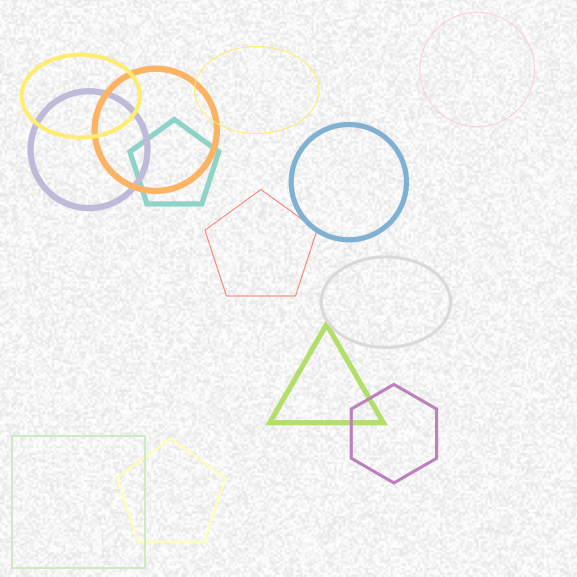[{"shape": "pentagon", "thickness": 2.5, "radius": 0.4, "center": [0.302, 0.711]}, {"shape": "pentagon", "thickness": 1, "radius": 0.49, "center": [0.296, 0.141]}, {"shape": "circle", "thickness": 3, "radius": 0.51, "center": [0.154, 0.74]}, {"shape": "pentagon", "thickness": 0.5, "radius": 0.51, "center": [0.452, 0.569]}, {"shape": "circle", "thickness": 2.5, "radius": 0.5, "center": [0.604, 0.684]}, {"shape": "circle", "thickness": 3, "radius": 0.53, "center": [0.27, 0.774]}, {"shape": "triangle", "thickness": 2.5, "radius": 0.57, "center": [0.565, 0.324]}, {"shape": "circle", "thickness": 0.5, "radius": 0.5, "center": [0.826, 0.879]}, {"shape": "oval", "thickness": 1.5, "radius": 0.56, "center": [0.668, 0.476]}, {"shape": "hexagon", "thickness": 1.5, "radius": 0.43, "center": [0.682, 0.248]}, {"shape": "square", "thickness": 1, "radius": 0.57, "center": [0.136, 0.13]}, {"shape": "oval", "thickness": 0.5, "radius": 0.54, "center": [0.445, 0.843]}, {"shape": "oval", "thickness": 2, "radius": 0.51, "center": [0.14, 0.833]}]